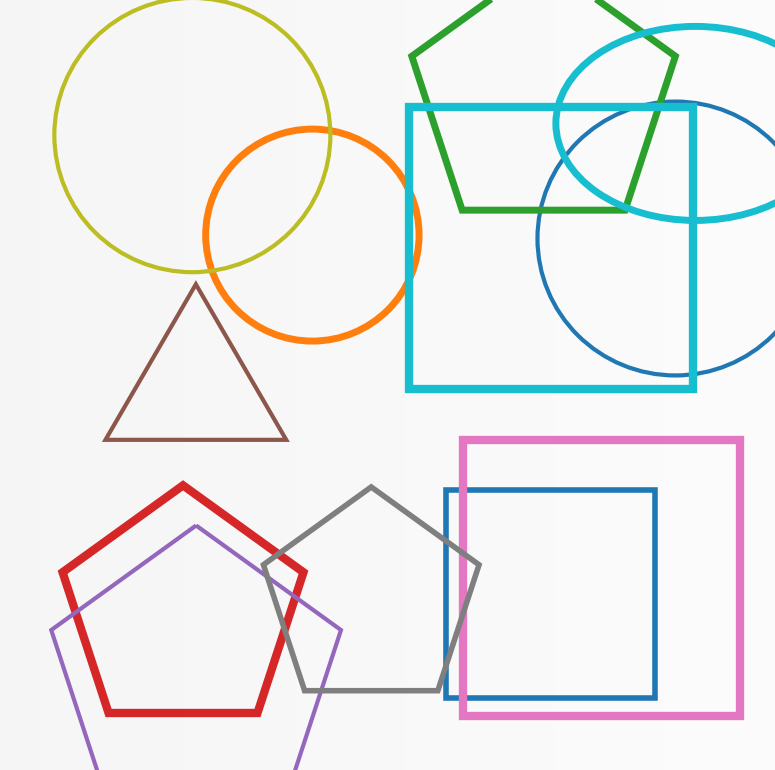[{"shape": "circle", "thickness": 1.5, "radius": 0.89, "center": [0.871, 0.69]}, {"shape": "square", "thickness": 2, "radius": 0.67, "center": [0.711, 0.228]}, {"shape": "circle", "thickness": 2.5, "radius": 0.69, "center": [0.403, 0.695]}, {"shape": "pentagon", "thickness": 2.5, "radius": 0.89, "center": [0.701, 0.872]}, {"shape": "pentagon", "thickness": 3, "radius": 0.82, "center": [0.236, 0.206]}, {"shape": "pentagon", "thickness": 1.5, "radius": 0.98, "center": [0.253, 0.121]}, {"shape": "triangle", "thickness": 1.5, "radius": 0.67, "center": [0.253, 0.496]}, {"shape": "square", "thickness": 3, "radius": 0.9, "center": [0.776, 0.249]}, {"shape": "pentagon", "thickness": 2, "radius": 0.73, "center": [0.479, 0.221]}, {"shape": "circle", "thickness": 1.5, "radius": 0.89, "center": [0.248, 0.825]}, {"shape": "oval", "thickness": 2.5, "radius": 0.9, "center": [0.897, 0.84]}, {"shape": "square", "thickness": 3, "radius": 0.92, "center": [0.711, 0.678]}]